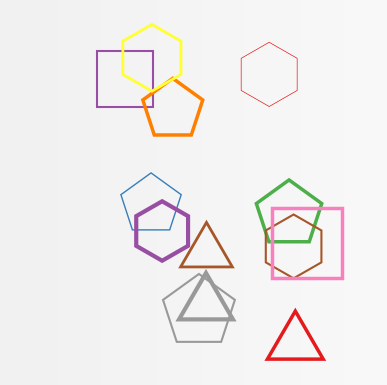[{"shape": "hexagon", "thickness": 0.5, "radius": 0.42, "center": [0.695, 0.807]}, {"shape": "triangle", "thickness": 2.5, "radius": 0.42, "center": [0.762, 0.109]}, {"shape": "pentagon", "thickness": 1, "radius": 0.41, "center": [0.39, 0.469]}, {"shape": "pentagon", "thickness": 2.5, "radius": 0.44, "center": [0.746, 0.444]}, {"shape": "hexagon", "thickness": 3, "radius": 0.39, "center": [0.418, 0.4]}, {"shape": "square", "thickness": 1.5, "radius": 0.36, "center": [0.322, 0.795]}, {"shape": "pentagon", "thickness": 2.5, "radius": 0.41, "center": [0.446, 0.715]}, {"shape": "hexagon", "thickness": 2, "radius": 0.43, "center": [0.392, 0.85]}, {"shape": "triangle", "thickness": 2, "radius": 0.39, "center": [0.533, 0.345]}, {"shape": "hexagon", "thickness": 1.5, "radius": 0.41, "center": [0.758, 0.36]}, {"shape": "square", "thickness": 2.5, "radius": 0.45, "center": [0.792, 0.37]}, {"shape": "triangle", "thickness": 3, "radius": 0.4, "center": [0.532, 0.211]}, {"shape": "pentagon", "thickness": 1.5, "radius": 0.49, "center": [0.513, 0.191]}]